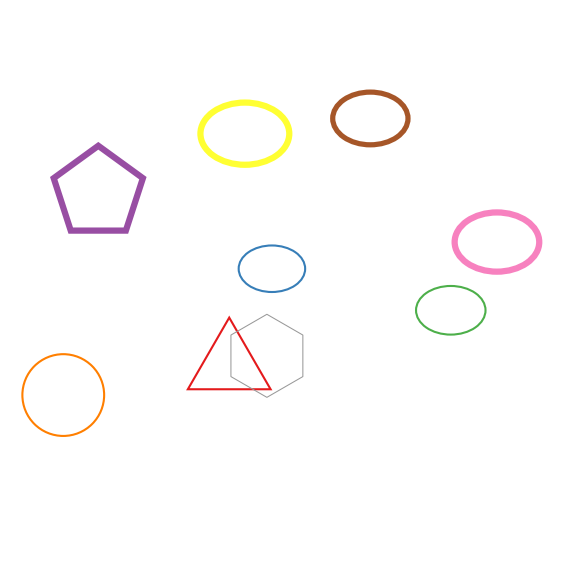[{"shape": "triangle", "thickness": 1, "radius": 0.41, "center": [0.397, 0.366]}, {"shape": "oval", "thickness": 1, "radius": 0.29, "center": [0.471, 0.534]}, {"shape": "oval", "thickness": 1, "radius": 0.3, "center": [0.781, 0.462]}, {"shape": "pentagon", "thickness": 3, "radius": 0.41, "center": [0.17, 0.666]}, {"shape": "circle", "thickness": 1, "radius": 0.35, "center": [0.11, 0.315]}, {"shape": "oval", "thickness": 3, "radius": 0.38, "center": [0.424, 0.768]}, {"shape": "oval", "thickness": 2.5, "radius": 0.33, "center": [0.641, 0.794]}, {"shape": "oval", "thickness": 3, "radius": 0.37, "center": [0.861, 0.58]}, {"shape": "hexagon", "thickness": 0.5, "radius": 0.36, "center": [0.462, 0.383]}]